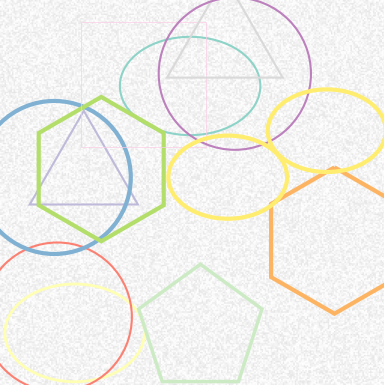[{"shape": "oval", "thickness": 1.5, "radius": 0.91, "center": [0.494, 0.777]}, {"shape": "oval", "thickness": 2, "radius": 0.91, "center": [0.194, 0.135]}, {"shape": "triangle", "thickness": 1.5, "radius": 0.81, "center": [0.218, 0.55]}, {"shape": "circle", "thickness": 1.5, "radius": 0.97, "center": [0.149, 0.177]}, {"shape": "circle", "thickness": 3, "radius": 0.99, "center": [0.141, 0.539]}, {"shape": "hexagon", "thickness": 3, "radius": 0.95, "center": [0.869, 0.375]}, {"shape": "hexagon", "thickness": 3, "radius": 0.94, "center": [0.263, 0.561]}, {"shape": "square", "thickness": 0.5, "radius": 0.81, "center": [0.373, 0.78]}, {"shape": "triangle", "thickness": 1.5, "radius": 0.87, "center": [0.584, 0.885]}, {"shape": "circle", "thickness": 1.5, "radius": 0.99, "center": [0.61, 0.809]}, {"shape": "pentagon", "thickness": 2.5, "radius": 0.84, "center": [0.52, 0.145]}, {"shape": "oval", "thickness": 3, "radius": 0.77, "center": [0.592, 0.54]}, {"shape": "oval", "thickness": 3, "radius": 0.77, "center": [0.849, 0.66]}]